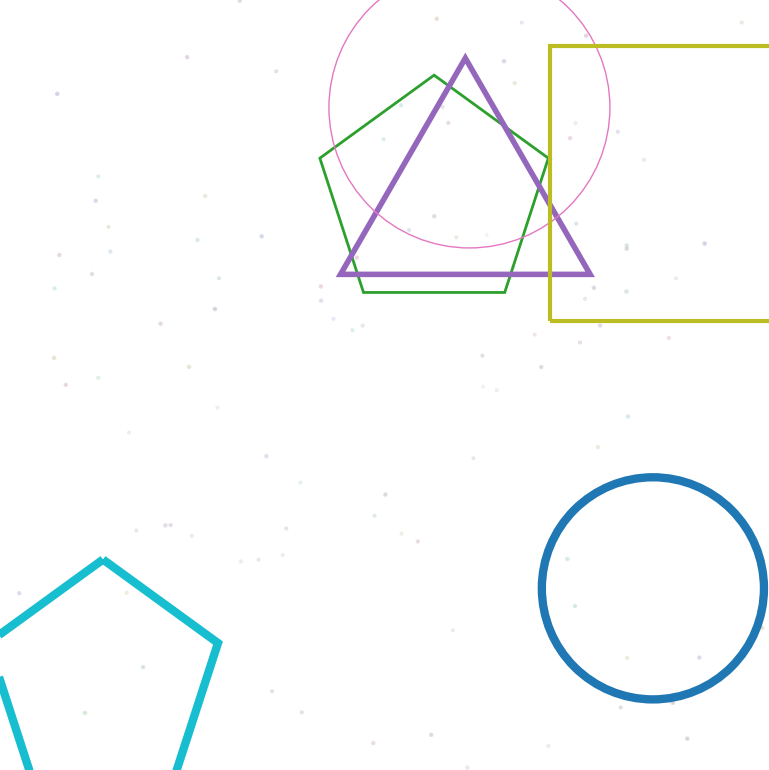[{"shape": "circle", "thickness": 3, "radius": 0.72, "center": [0.848, 0.236]}, {"shape": "pentagon", "thickness": 1, "radius": 0.78, "center": [0.564, 0.746]}, {"shape": "triangle", "thickness": 2, "radius": 0.94, "center": [0.604, 0.737]}, {"shape": "circle", "thickness": 0.5, "radius": 0.91, "center": [0.61, 0.86]}, {"shape": "square", "thickness": 1.5, "radius": 0.89, "center": [0.892, 0.762]}, {"shape": "pentagon", "thickness": 3, "radius": 0.79, "center": [0.134, 0.116]}]